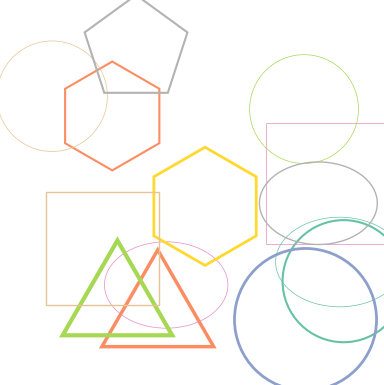[{"shape": "oval", "thickness": 0.5, "radius": 0.83, "center": [0.882, 0.319]}, {"shape": "circle", "thickness": 1.5, "radius": 0.79, "center": [0.893, 0.27]}, {"shape": "triangle", "thickness": 2.5, "radius": 0.84, "center": [0.41, 0.183]}, {"shape": "hexagon", "thickness": 1.5, "radius": 0.71, "center": [0.292, 0.699]}, {"shape": "circle", "thickness": 2, "radius": 0.92, "center": [0.794, 0.17]}, {"shape": "square", "thickness": 0.5, "radius": 0.79, "center": [0.849, 0.524]}, {"shape": "oval", "thickness": 0.5, "radius": 0.8, "center": [0.432, 0.26]}, {"shape": "circle", "thickness": 0.5, "radius": 0.71, "center": [0.79, 0.717]}, {"shape": "triangle", "thickness": 3, "radius": 0.82, "center": [0.305, 0.211]}, {"shape": "hexagon", "thickness": 2, "radius": 0.77, "center": [0.533, 0.464]}, {"shape": "square", "thickness": 1, "radius": 0.74, "center": [0.267, 0.355]}, {"shape": "circle", "thickness": 0.5, "radius": 0.72, "center": [0.135, 0.75]}, {"shape": "oval", "thickness": 1, "radius": 0.77, "center": [0.827, 0.472]}, {"shape": "pentagon", "thickness": 1.5, "radius": 0.7, "center": [0.353, 0.873]}]